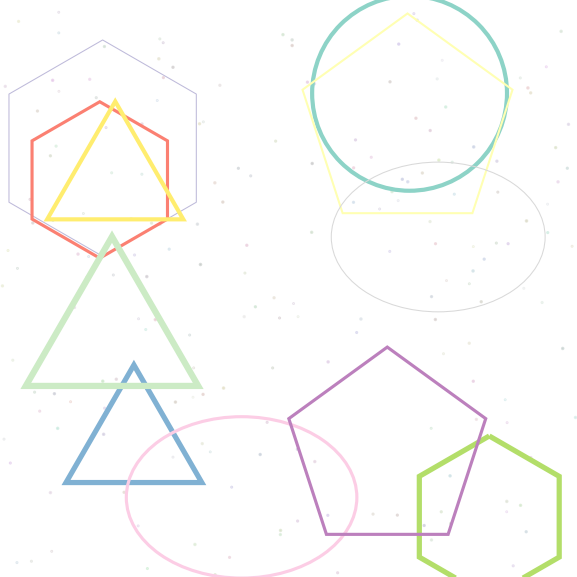[{"shape": "circle", "thickness": 2, "radius": 0.84, "center": [0.709, 0.838]}, {"shape": "pentagon", "thickness": 1, "radius": 0.96, "center": [0.706, 0.785]}, {"shape": "hexagon", "thickness": 0.5, "radius": 0.94, "center": [0.178, 0.743]}, {"shape": "hexagon", "thickness": 1.5, "radius": 0.68, "center": [0.173, 0.688]}, {"shape": "triangle", "thickness": 2.5, "radius": 0.68, "center": [0.232, 0.231]}, {"shape": "hexagon", "thickness": 2.5, "radius": 0.7, "center": [0.847, 0.104]}, {"shape": "oval", "thickness": 1.5, "radius": 1.0, "center": [0.418, 0.138]}, {"shape": "oval", "thickness": 0.5, "radius": 0.93, "center": [0.759, 0.589]}, {"shape": "pentagon", "thickness": 1.5, "radius": 0.9, "center": [0.671, 0.219]}, {"shape": "triangle", "thickness": 3, "radius": 0.86, "center": [0.194, 0.417]}, {"shape": "triangle", "thickness": 2, "radius": 0.68, "center": [0.2, 0.687]}]